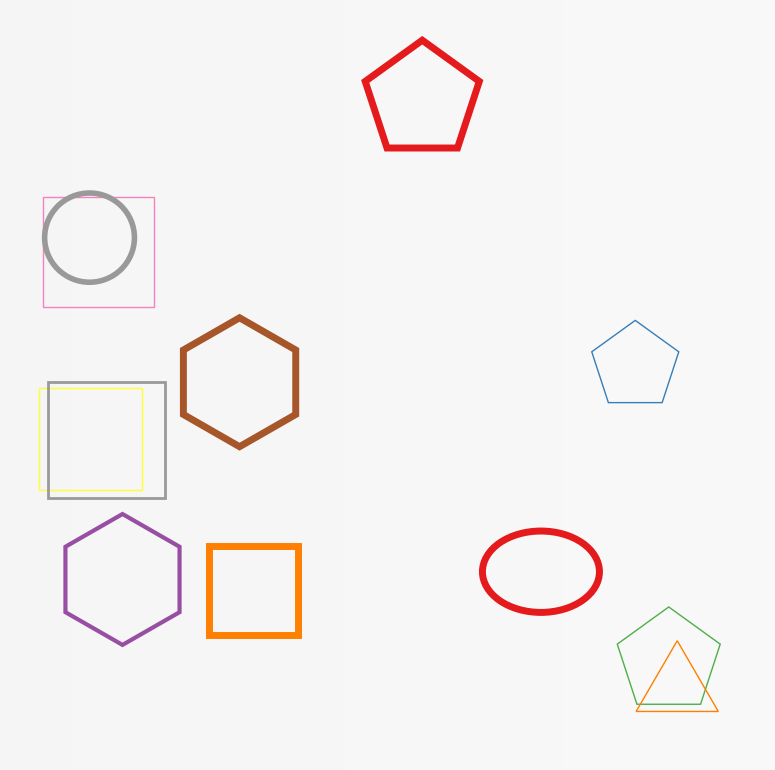[{"shape": "pentagon", "thickness": 2.5, "radius": 0.39, "center": [0.545, 0.87]}, {"shape": "oval", "thickness": 2.5, "radius": 0.38, "center": [0.698, 0.258]}, {"shape": "pentagon", "thickness": 0.5, "radius": 0.3, "center": [0.82, 0.525]}, {"shape": "pentagon", "thickness": 0.5, "radius": 0.35, "center": [0.863, 0.142]}, {"shape": "hexagon", "thickness": 1.5, "radius": 0.43, "center": [0.158, 0.247]}, {"shape": "square", "thickness": 2.5, "radius": 0.29, "center": [0.327, 0.233]}, {"shape": "triangle", "thickness": 0.5, "radius": 0.31, "center": [0.874, 0.107]}, {"shape": "square", "thickness": 0.5, "radius": 0.33, "center": [0.117, 0.429]}, {"shape": "hexagon", "thickness": 2.5, "radius": 0.42, "center": [0.309, 0.504]}, {"shape": "square", "thickness": 0.5, "radius": 0.36, "center": [0.127, 0.672]}, {"shape": "square", "thickness": 1, "radius": 0.38, "center": [0.137, 0.428]}, {"shape": "circle", "thickness": 2, "radius": 0.29, "center": [0.116, 0.691]}]